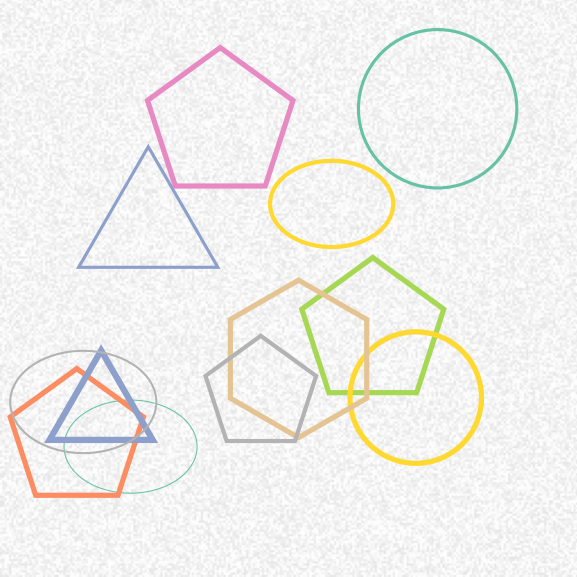[{"shape": "oval", "thickness": 0.5, "radius": 0.58, "center": [0.226, 0.226]}, {"shape": "circle", "thickness": 1.5, "radius": 0.69, "center": [0.758, 0.811]}, {"shape": "pentagon", "thickness": 2.5, "radius": 0.61, "center": [0.133, 0.24]}, {"shape": "triangle", "thickness": 1.5, "radius": 0.7, "center": [0.257, 0.606]}, {"shape": "triangle", "thickness": 3, "radius": 0.52, "center": [0.175, 0.289]}, {"shape": "pentagon", "thickness": 2.5, "radius": 0.66, "center": [0.381, 0.784]}, {"shape": "pentagon", "thickness": 2.5, "radius": 0.65, "center": [0.646, 0.424]}, {"shape": "circle", "thickness": 2.5, "radius": 0.57, "center": [0.72, 0.311]}, {"shape": "oval", "thickness": 2, "radius": 0.53, "center": [0.574, 0.646]}, {"shape": "hexagon", "thickness": 2.5, "radius": 0.68, "center": [0.517, 0.378]}, {"shape": "pentagon", "thickness": 2, "radius": 0.5, "center": [0.452, 0.317]}, {"shape": "oval", "thickness": 1, "radius": 0.63, "center": [0.144, 0.303]}]